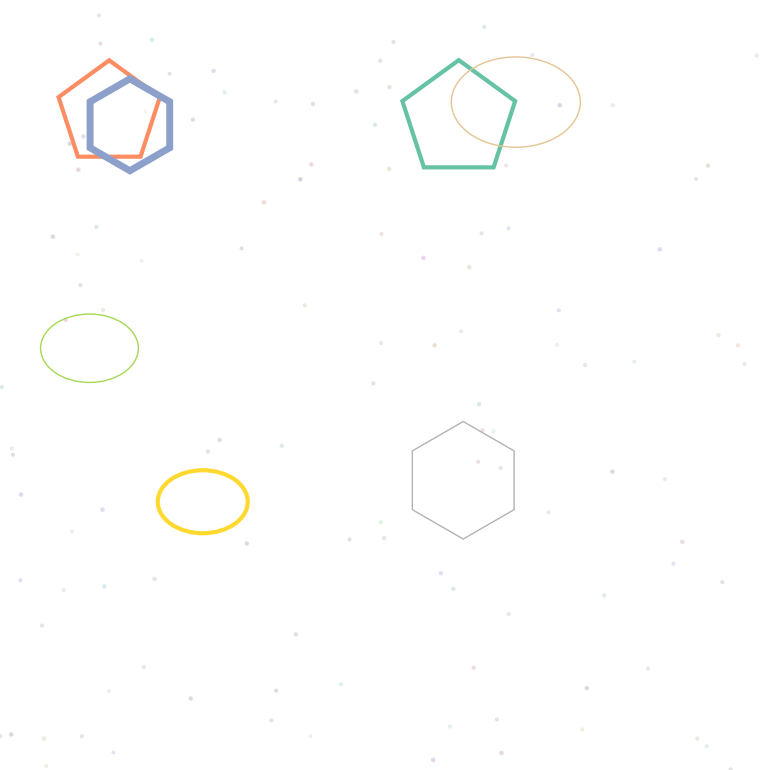[{"shape": "pentagon", "thickness": 1.5, "radius": 0.38, "center": [0.596, 0.845]}, {"shape": "pentagon", "thickness": 1.5, "radius": 0.35, "center": [0.142, 0.852]}, {"shape": "hexagon", "thickness": 2.5, "radius": 0.3, "center": [0.169, 0.838]}, {"shape": "oval", "thickness": 0.5, "radius": 0.32, "center": [0.116, 0.548]}, {"shape": "oval", "thickness": 1.5, "radius": 0.29, "center": [0.263, 0.348]}, {"shape": "oval", "thickness": 0.5, "radius": 0.42, "center": [0.67, 0.867]}, {"shape": "hexagon", "thickness": 0.5, "radius": 0.38, "center": [0.602, 0.376]}]